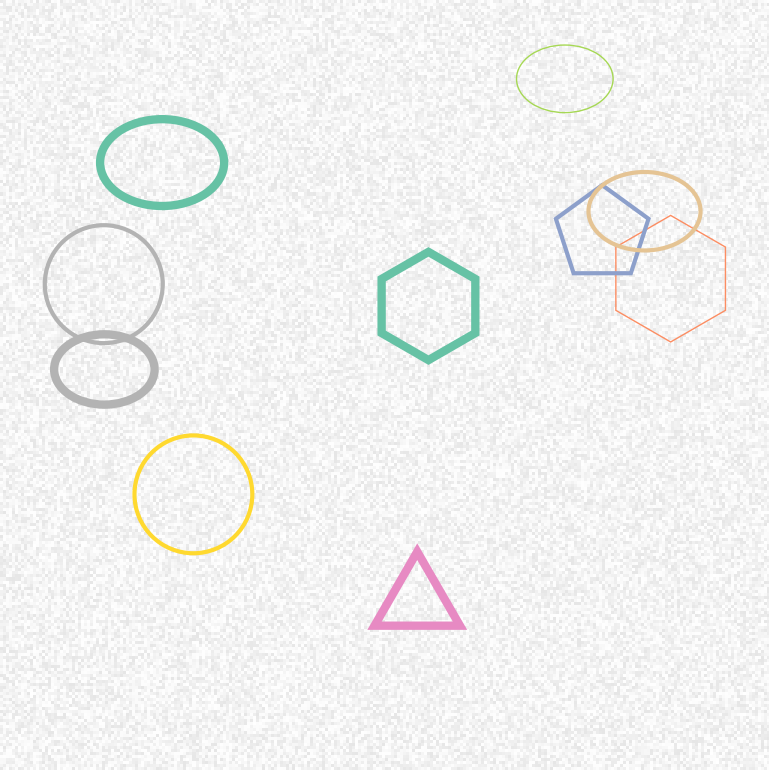[{"shape": "hexagon", "thickness": 3, "radius": 0.35, "center": [0.556, 0.603]}, {"shape": "oval", "thickness": 3, "radius": 0.4, "center": [0.211, 0.789]}, {"shape": "hexagon", "thickness": 0.5, "radius": 0.41, "center": [0.871, 0.638]}, {"shape": "pentagon", "thickness": 1.5, "radius": 0.32, "center": [0.782, 0.696]}, {"shape": "triangle", "thickness": 3, "radius": 0.32, "center": [0.542, 0.219]}, {"shape": "oval", "thickness": 0.5, "radius": 0.31, "center": [0.734, 0.898]}, {"shape": "circle", "thickness": 1.5, "radius": 0.38, "center": [0.251, 0.358]}, {"shape": "oval", "thickness": 1.5, "radius": 0.36, "center": [0.837, 0.726]}, {"shape": "circle", "thickness": 1.5, "radius": 0.38, "center": [0.135, 0.631]}, {"shape": "oval", "thickness": 3, "radius": 0.33, "center": [0.136, 0.52]}]